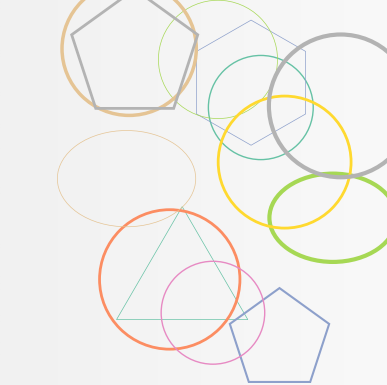[{"shape": "triangle", "thickness": 0.5, "radius": 0.98, "center": [0.47, 0.268]}, {"shape": "circle", "thickness": 1, "radius": 0.68, "center": [0.673, 0.721]}, {"shape": "circle", "thickness": 2, "radius": 0.91, "center": [0.438, 0.274]}, {"shape": "hexagon", "thickness": 0.5, "radius": 0.81, "center": [0.648, 0.785]}, {"shape": "pentagon", "thickness": 1.5, "radius": 0.67, "center": [0.721, 0.117]}, {"shape": "circle", "thickness": 1, "radius": 0.67, "center": [0.55, 0.188]}, {"shape": "circle", "thickness": 0.5, "radius": 0.77, "center": [0.562, 0.846]}, {"shape": "oval", "thickness": 3, "radius": 0.82, "center": [0.859, 0.434]}, {"shape": "circle", "thickness": 2, "radius": 0.86, "center": [0.735, 0.579]}, {"shape": "circle", "thickness": 2.5, "radius": 0.87, "center": [0.333, 0.874]}, {"shape": "oval", "thickness": 0.5, "radius": 0.89, "center": [0.327, 0.536]}, {"shape": "circle", "thickness": 3, "radius": 0.93, "center": [0.879, 0.725]}, {"shape": "pentagon", "thickness": 2, "radius": 0.86, "center": [0.348, 0.857]}]